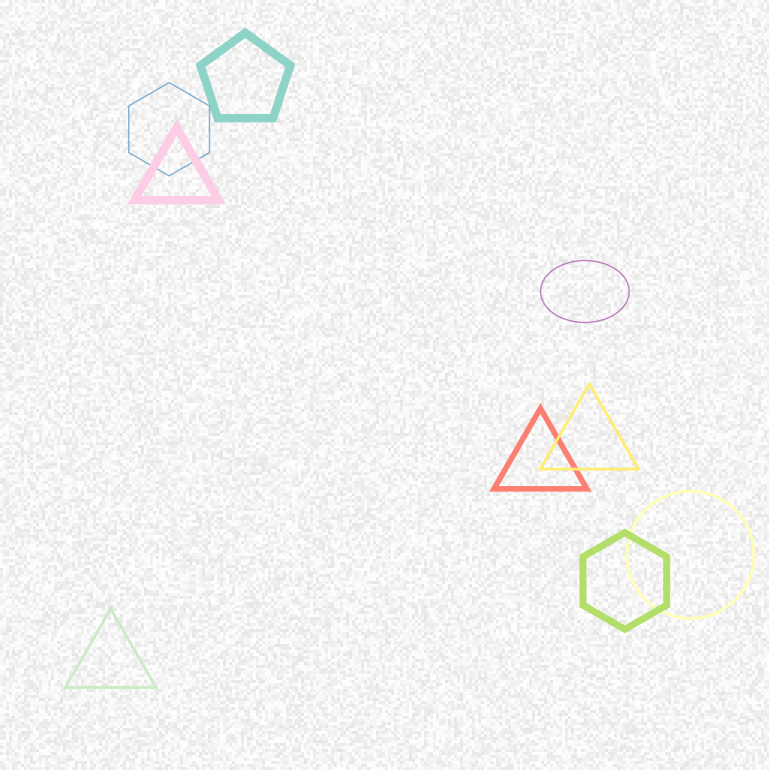[{"shape": "pentagon", "thickness": 3, "radius": 0.31, "center": [0.319, 0.896]}, {"shape": "circle", "thickness": 1, "radius": 0.41, "center": [0.897, 0.28]}, {"shape": "triangle", "thickness": 2, "radius": 0.35, "center": [0.702, 0.4]}, {"shape": "hexagon", "thickness": 0.5, "radius": 0.3, "center": [0.22, 0.832]}, {"shape": "hexagon", "thickness": 2.5, "radius": 0.31, "center": [0.811, 0.246]}, {"shape": "triangle", "thickness": 3, "radius": 0.32, "center": [0.229, 0.772]}, {"shape": "oval", "thickness": 0.5, "radius": 0.29, "center": [0.76, 0.621]}, {"shape": "triangle", "thickness": 1, "radius": 0.34, "center": [0.144, 0.141]}, {"shape": "triangle", "thickness": 1, "radius": 0.37, "center": [0.765, 0.428]}]